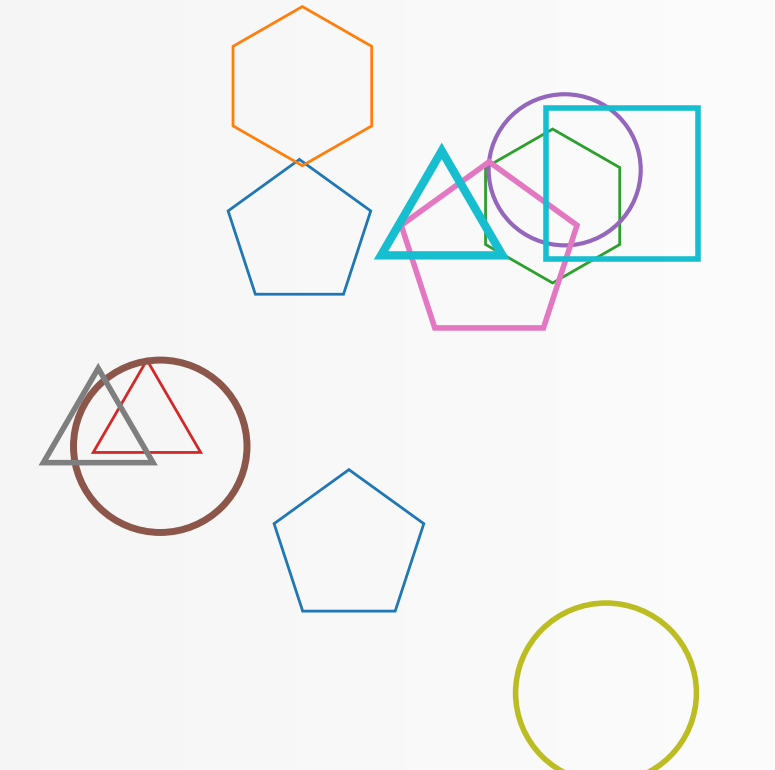[{"shape": "pentagon", "thickness": 1, "radius": 0.48, "center": [0.386, 0.696]}, {"shape": "pentagon", "thickness": 1, "radius": 0.51, "center": [0.45, 0.289]}, {"shape": "hexagon", "thickness": 1, "radius": 0.52, "center": [0.39, 0.888]}, {"shape": "hexagon", "thickness": 1, "radius": 0.5, "center": [0.713, 0.732]}, {"shape": "triangle", "thickness": 1, "radius": 0.4, "center": [0.19, 0.452]}, {"shape": "circle", "thickness": 1.5, "radius": 0.49, "center": [0.729, 0.779]}, {"shape": "circle", "thickness": 2.5, "radius": 0.56, "center": [0.207, 0.42]}, {"shape": "pentagon", "thickness": 2, "radius": 0.6, "center": [0.631, 0.671]}, {"shape": "triangle", "thickness": 2, "radius": 0.41, "center": [0.127, 0.44]}, {"shape": "circle", "thickness": 2, "radius": 0.58, "center": [0.782, 0.1]}, {"shape": "triangle", "thickness": 3, "radius": 0.45, "center": [0.57, 0.714]}, {"shape": "square", "thickness": 2, "radius": 0.49, "center": [0.803, 0.761]}]